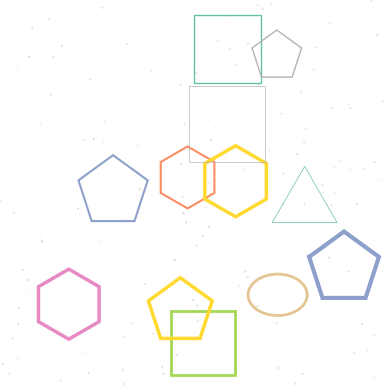[{"shape": "triangle", "thickness": 0.5, "radius": 0.49, "center": [0.791, 0.47]}, {"shape": "square", "thickness": 1, "radius": 0.44, "center": [0.591, 0.874]}, {"shape": "hexagon", "thickness": 1.5, "radius": 0.4, "center": [0.487, 0.539]}, {"shape": "pentagon", "thickness": 1.5, "radius": 0.47, "center": [0.294, 0.502]}, {"shape": "pentagon", "thickness": 3, "radius": 0.48, "center": [0.894, 0.303]}, {"shape": "hexagon", "thickness": 2.5, "radius": 0.45, "center": [0.179, 0.21]}, {"shape": "square", "thickness": 2, "radius": 0.41, "center": [0.527, 0.11]}, {"shape": "hexagon", "thickness": 2.5, "radius": 0.46, "center": [0.612, 0.529]}, {"shape": "pentagon", "thickness": 2.5, "radius": 0.44, "center": [0.468, 0.192]}, {"shape": "oval", "thickness": 2, "radius": 0.38, "center": [0.721, 0.234]}, {"shape": "square", "thickness": 0.5, "radius": 0.49, "center": [0.589, 0.678]}, {"shape": "pentagon", "thickness": 1, "radius": 0.34, "center": [0.719, 0.854]}]